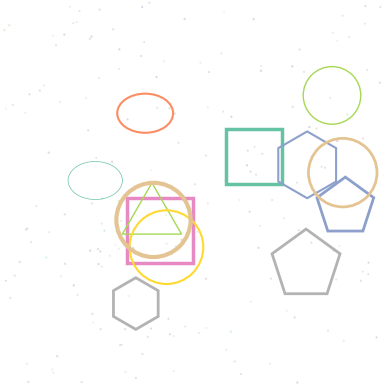[{"shape": "oval", "thickness": 0.5, "radius": 0.35, "center": [0.247, 0.531]}, {"shape": "square", "thickness": 2.5, "radius": 0.36, "center": [0.659, 0.594]}, {"shape": "oval", "thickness": 1.5, "radius": 0.36, "center": [0.377, 0.706]}, {"shape": "pentagon", "thickness": 2, "radius": 0.39, "center": [0.897, 0.463]}, {"shape": "hexagon", "thickness": 1.5, "radius": 0.43, "center": [0.798, 0.572]}, {"shape": "square", "thickness": 2.5, "radius": 0.43, "center": [0.415, 0.401]}, {"shape": "circle", "thickness": 1, "radius": 0.37, "center": [0.862, 0.752]}, {"shape": "triangle", "thickness": 1, "radius": 0.44, "center": [0.395, 0.436]}, {"shape": "circle", "thickness": 1.5, "radius": 0.48, "center": [0.432, 0.358]}, {"shape": "circle", "thickness": 2, "radius": 0.45, "center": [0.89, 0.552]}, {"shape": "circle", "thickness": 3, "radius": 0.48, "center": [0.399, 0.429]}, {"shape": "hexagon", "thickness": 2, "radius": 0.34, "center": [0.353, 0.212]}, {"shape": "pentagon", "thickness": 2, "radius": 0.46, "center": [0.795, 0.312]}]